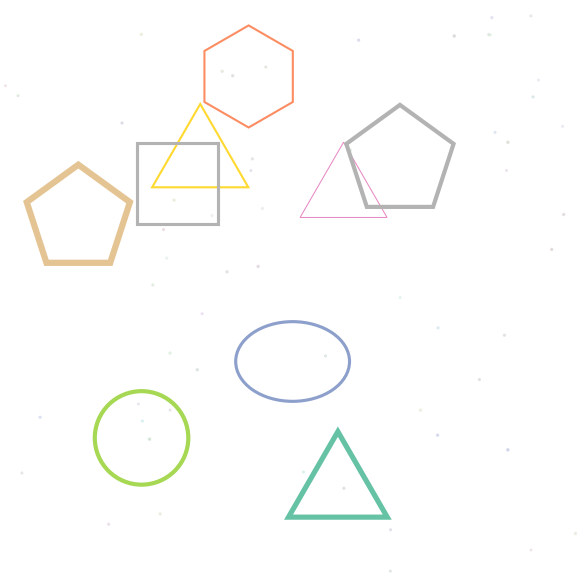[{"shape": "triangle", "thickness": 2.5, "radius": 0.49, "center": [0.585, 0.153]}, {"shape": "hexagon", "thickness": 1, "radius": 0.44, "center": [0.431, 0.867]}, {"shape": "oval", "thickness": 1.5, "radius": 0.49, "center": [0.507, 0.373]}, {"shape": "triangle", "thickness": 0.5, "radius": 0.43, "center": [0.595, 0.666]}, {"shape": "circle", "thickness": 2, "radius": 0.4, "center": [0.245, 0.241]}, {"shape": "triangle", "thickness": 1, "radius": 0.48, "center": [0.347, 0.723]}, {"shape": "pentagon", "thickness": 3, "radius": 0.47, "center": [0.136, 0.62]}, {"shape": "square", "thickness": 1.5, "radius": 0.35, "center": [0.307, 0.682]}, {"shape": "pentagon", "thickness": 2, "radius": 0.49, "center": [0.693, 0.72]}]